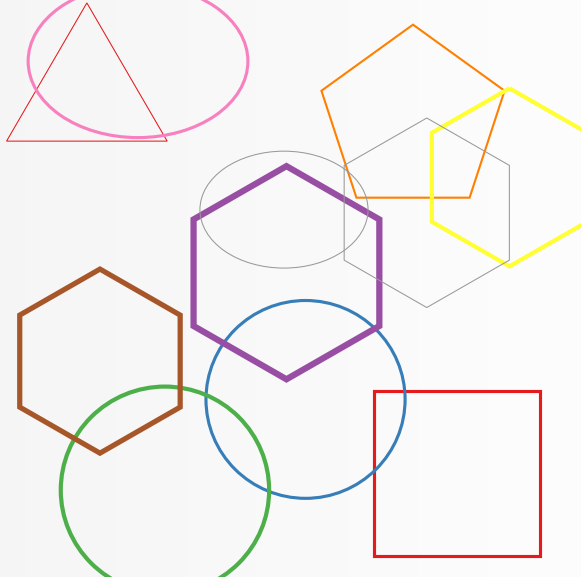[{"shape": "square", "thickness": 1.5, "radius": 0.72, "center": [0.786, 0.18]}, {"shape": "triangle", "thickness": 0.5, "radius": 0.8, "center": [0.149, 0.835]}, {"shape": "circle", "thickness": 1.5, "radius": 0.86, "center": [0.526, 0.308]}, {"shape": "circle", "thickness": 2, "radius": 0.9, "center": [0.284, 0.15]}, {"shape": "hexagon", "thickness": 3, "radius": 0.92, "center": [0.493, 0.527]}, {"shape": "pentagon", "thickness": 1, "radius": 0.83, "center": [0.711, 0.791]}, {"shape": "hexagon", "thickness": 2, "radius": 0.77, "center": [0.877, 0.692]}, {"shape": "hexagon", "thickness": 2.5, "radius": 0.8, "center": [0.172, 0.374]}, {"shape": "oval", "thickness": 1.5, "radius": 0.95, "center": [0.237, 0.893]}, {"shape": "hexagon", "thickness": 0.5, "radius": 0.82, "center": [0.734, 0.631]}, {"shape": "oval", "thickness": 0.5, "radius": 0.72, "center": [0.489, 0.636]}]